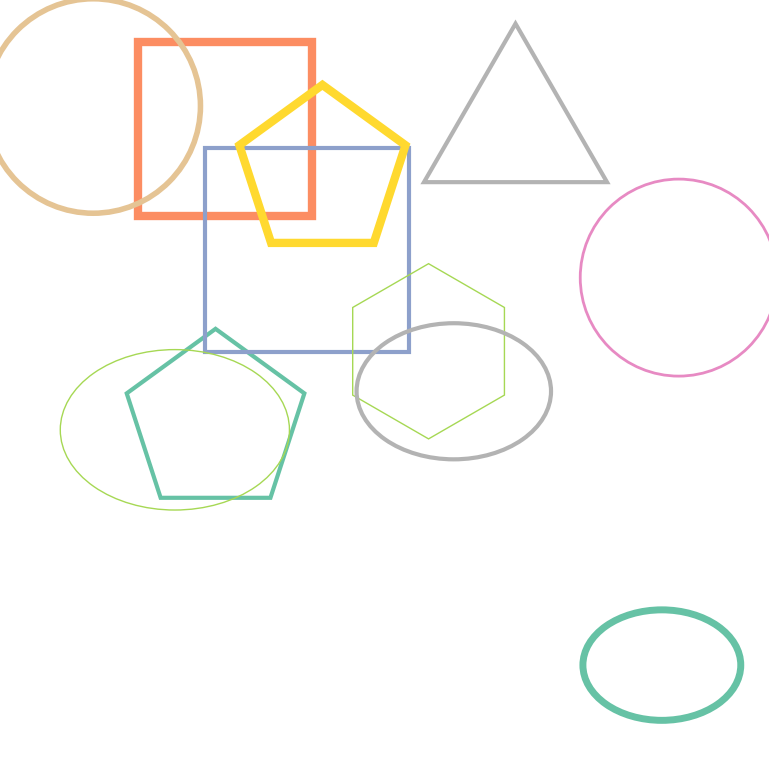[{"shape": "pentagon", "thickness": 1.5, "radius": 0.61, "center": [0.28, 0.452]}, {"shape": "oval", "thickness": 2.5, "radius": 0.51, "center": [0.86, 0.136]}, {"shape": "square", "thickness": 3, "radius": 0.57, "center": [0.293, 0.832]}, {"shape": "square", "thickness": 1.5, "radius": 0.66, "center": [0.398, 0.675]}, {"shape": "circle", "thickness": 1, "radius": 0.64, "center": [0.881, 0.639]}, {"shape": "oval", "thickness": 0.5, "radius": 0.74, "center": [0.227, 0.442]}, {"shape": "hexagon", "thickness": 0.5, "radius": 0.57, "center": [0.557, 0.544]}, {"shape": "pentagon", "thickness": 3, "radius": 0.57, "center": [0.419, 0.776]}, {"shape": "circle", "thickness": 2, "radius": 0.7, "center": [0.121, 0.862]}, {"shape": "oval", "thickness": 1.5, "radius": 0.63, "center": [0.589, 0.492]}, {"shape": "triangle", "thickness": 1.5, "radius": 0.69, "center": [0.669, 0.832]}]